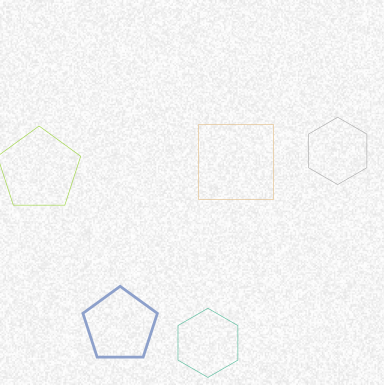[{"shape": "hexagon", "thickness": 0.5, "radius": 0.45, "center": [0.54, 0.109]}, {"shape": "pentagon", "thickness": 2, "radius": 0.51, "center": [0.312, 0.155]}, {"shape": "pentagon", "thickness": 0.5, "radius": 0.57, "center": [0.101, 0.559]}, {"shape": "square", "thickness": 0.5, "radius": 0.49, "center": [0.612, 0.58]}, {"shape": "hexagon", "thickness": 0.5, "radius": 0.44, "center": [0.877, 0.608]}]